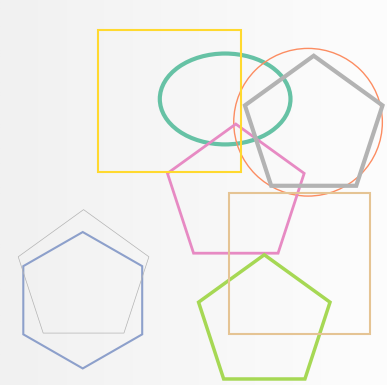[{"shape": "oval", "thickness": 3, "radius": 0.84, "center": [0.581, 0.743]}, {"shape": "circle", "thickness": 1, "radius": 0.96, "center": [0.795, 0.682]}, {"shape": "hexagon", "thickness": 1.5, "radius": 0.89, "center": [0.214, 0.22]}, {"shape": "pentagon", "thickness": 2, "radius": 0.93, "center": [0.609, 0.492]}, {"shape": "pentagon", "thickness": 2.5, "radius": 0.89, "center": [0.682, 0.16]}, {"shape": "square", "thickness": 1.5, "radius": 0.92, "center": [0.437, 0.737]}, {"shape": "square", "thickness": 1.5, "radius": 0.91, "center": [0.773, 0.315]}, {"shape": "pentagon", "thickness": 0.5, "radius": 0.89, "center": [0.216, 0.278]}, {"shape": "pentagon", "thickness": 3, "radius": 0.93, "center": [0.81, 0.669]}]